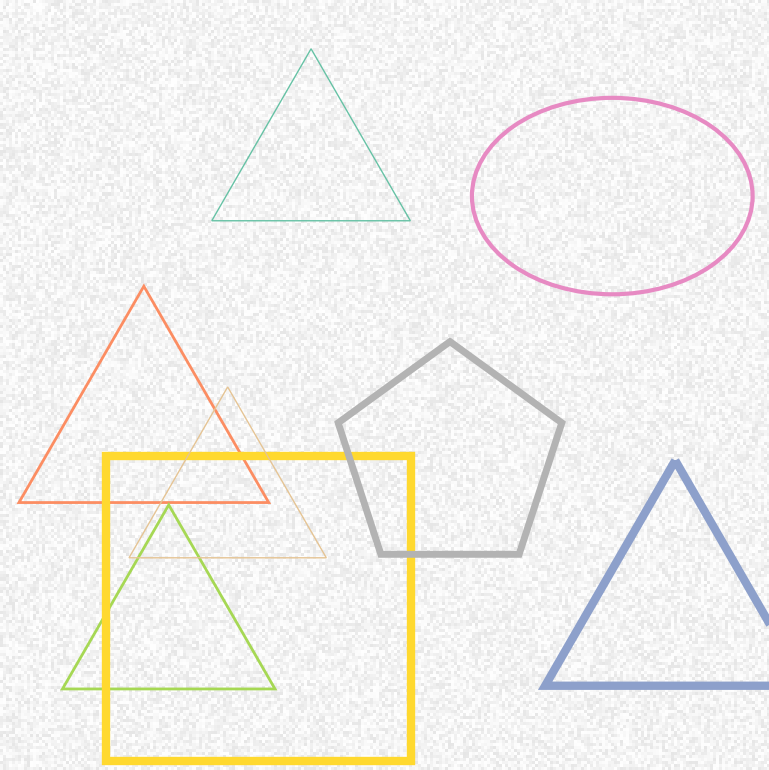[{"shape": "triangle", "thickness": 0.5, "radius": 0.74, "center": [0.404, 0.788]}, {"shape": "triangle", "thickness": 1, "radius": 0.94, "center": [0.187, 0.441]}, {"shape": "triangle", "thickness": 3, "radius": 0.98, "center": [0.877, 0.207]}, {"shape": "oval", "thickness": 1.5, "radius": 0.91, "center": [0.795, 0.745]}, {"shape": "triangle", "thickness": 1, "radius": 0.8, "center": [0.219, 0.185]}, {"shape": "square", "thickness": 3, "radius": 0.99, "center": [0.336, 0.21]}, {"shape": "triangle", "thickness": 0.5, "radius": 0.74, "center": [0.296, 0.35]}, {"shape": "pentagon", "thickness": 2.5, "radius": 0.76, "center": [0.584, 0.404]}]